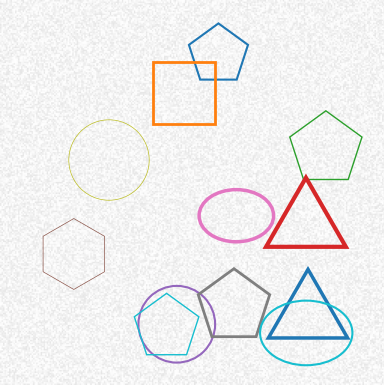[{"shape": "pentagon", "thickness": 1.5, "radius": 0.4, "center": [0.567, 0.858]}, {"shape": "triangle", "thickness": 2.5, "radius": 0.59, "center": [0.8, 0.182]}, {"shape": "square", "thickness": 2, "radius": 0.4, "center": [0.477, 0.758]}, {"shape": "pentagon", "thickness": 1, "radius": 0.49, "center": [0.846, 0.614]}, {"shape": "triangle", "thickness": 3, "radius": 0.6, "center": [0.795, 0.419]}, {"shape": "circle", "thickness": 1.5, "radius": 0.5, "center": [0.459, 0.158]}, {"shape": "hexagon", "thickness": 0.5, "radius": 0.46, "center": [0.192, 0.34]}, {"shape": "oval", "thickness": 2.5, "radius": 0.48, "center": [0.614, 0.44]}, {"shape": "pentagon", "thickness": 2, "radius": 0.49, "center": [0.608, 0.204]}, {"shape": "circle", "thickness": 0.5, "radius": 0.52, "center": [0.283, 0.584]}, {"shape": "oval", "thickness": 1.5, "radius": 0.6, "center": [0.795, 0.135]}, {"shape": "pentagon", "thickness": 1, "radius": 0.44, "center": [0.433, 0.15]}]